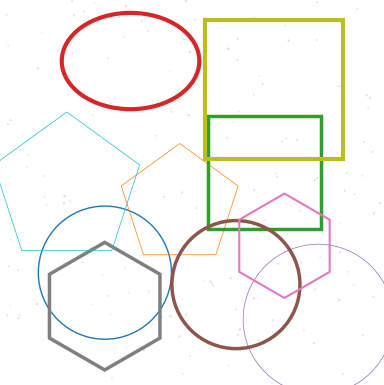[{"shape": "circle", "thickness": 1, "radius": 0.86, "center": [0.272, 0.292]}, {"shape": "pentagon", "thickness": 0.5, "radius": 0.8, "center": [0.467, 0.467]}, {"shape": "square", "thickness": 2.5, "radius": 0.74, "center": [0.687, 0.553]}, {"shape": "oval", "thickness": 3, "radius": 0.89, "center": [0.339, 0.841]}, {"shape": "circle", "thickness": 0.5, "radius": 0.97, "center": [0.826, 0.171]}, {"shape": "circle", "thickness": 2.5, "radius": 0.83, "center": [0.613, 0.261]}, {"shape": "hexagon", "thickness": 1.5, "radius": 0.68, "center": [0.739, 0.362]}, {"shape": "hexagon", "thickness": 2.5, "radius": 0.83, "center": [0.272, 0.205]}, {"shape": "square", "thickness": 3, "radius": 0.9, "center": [0.711, 0.768]}, {"shape": "pentagon", "thickness": 0.5, "radius": 0.99, "center": [0.173, 0.51]}]